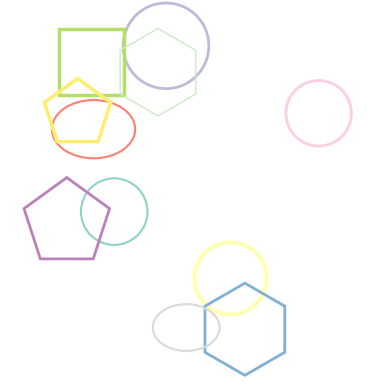[{"shape": "circle", "thickness": 1.5, "radius": 0.43, "center": [0.297, 0.45]}, {"shape": "circle", "thickness": 3, "radius": 0.47, "center": [0.599, 0.277]}, {"shape": "circle", "thickness": 2, "radius": 0.56, "center": [0.431, 0.881]}, {"shape": "oval", "thickness": 1.5, "radius": 0.54, "center": [0.243, 0.664]}, {"shape": "hexagon", "thickness": 2, "radius": 0.6, "center": [0.636, 0.145]}, {"shape": "square", "thickness": 2.5, "radius": 0.43, "center": [0.238, 0.839]}, {"shape": "circle", "thickness": 2, "radius": 0.43, "center": [0.828, 0.706]}, {"shape": "oval", "thickness": 1.5, "radius": 0.43, "center": [0.484, 0.149]}, {"shape": "pentagon", "thickness": 2, "radius": 0.58, "center": [0.173, 0.422]}, {"shape": "hexagon", "thickness": 1, "radius": 0.57, "center": [0.41, 0.813]}, {"shape": "pentagon", "thickness": 2.5, "radius": 0.45, "center": [0.202, 0.706]}]